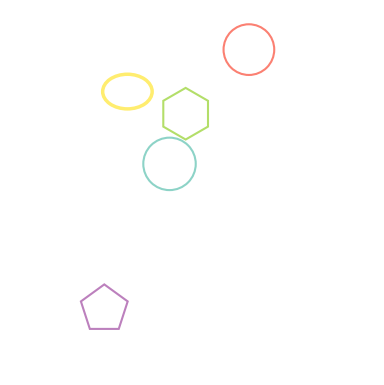[{"shape": "circle", "thickness": 1.5, "radius": 0.34, "center": [0.44, 0.574]}, {"shape": "circle", "thickness": 1.5, "radius": 0.33, "center": [0.646, 0.871]}, {"shape": "hexagon", "thickness": 1.5, "radius": 0.34, "center": [0.482, 0.705]}, {"shape": "pentagon", "thickness": 1.5, "radius": 0.32, "center": [0.271, 0.197]}, {"shape": "oval", "thickness": 2.5, "radius": 0.32, "center": [0.331, 0.762]}]